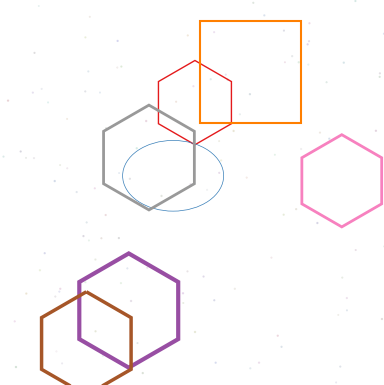[{"shape": "hexagon", "thickness": 1, "radius": 0.55, "center": [0.506, 0.733]}, {"shape": "oval", "thickness": 0.5, "radius": 0.66, "center": [0.45, 0.543]}, {"shape": "hexagon", "thickness": 3, "radius": 0.74, "center": [0.334, 0.193]}, {"shape": "square", "thickness": 1.5, "radius": 0.66, "center": [0.65, 0.814]}, {"shape": "hexagon", "thickness": 2.5, "radius": 0.67, "center": [0.224, 0.108]}, {"shape": "hexagon", "thickness": 2, "radius": 0.6, "center": [0.888, 0.53]}, {"shape": "hexagon", "thickness": 2, "radius": 0.68, "center": [0.387, 0.591]}]